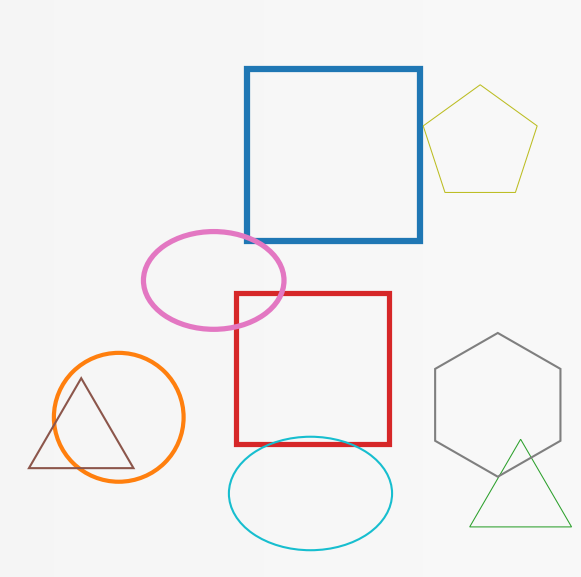[{"shape": "square", "thickness": 3, "radius": 0.74, "center": [0.574, 0.731]}, {"shape": "circle", "thickness": 2, "radius": 0.56, "center": [0.204, 0.277]}, {"shape": "triangle", "thickness": 0.5, "radius": 0.51, "center": [0.896, 0.137]}, {"shape": "square", "thickness": 2.5, "radius": 0.66, "center": [0.538, 0.361]}, {"shape": "triangle", "thickness": 1, "radius": 0.52, "center": [0.14, 0.24]}, {"shape": "oval", "thickness": 2.5, "radius": 0.6, "center": [0.368, 0.514]}, {"shape": "hexagon", "thickness": 1, "radius": 0.62, "center": [0.856, 0.298]}, {"shape": "pentagon", "thickness": 0.5, "radius": 0.52, "center": [0.826, 0.749]}, {"shape": "oval", "thickness": 1, "radius": 0.7, "center": [0.534, 0.145]}]